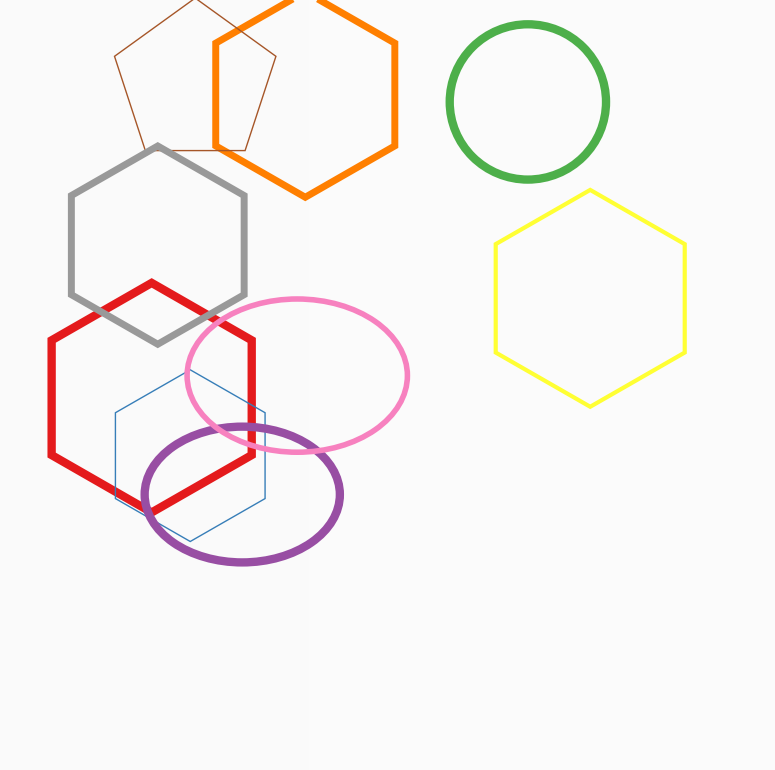[{"shape": "hexagon", "thickness": 3, "radius": 0.75, "center": [0.196, 0.484]}, {"shape": "hexagon", "thickness": 0.5, "radius": 0.56, "center": [0.245, 0.408]}, {"shape": "circle", "thickness": 3, "radius": 0.5, "center": [0.681, 0.868]}, {"shape": "oval", "thickness": 3, "radius": 0.63, "center": [0.313, 0.358]}, {"shape": "hexagon", "thickness": 2.5, "radius": 0.67, "center": [0.394, 0.877]}, {"shape": "hexagon", "thickness": 1.5, "radius": 0.7, "center": [0.762, 0.613]}, {"shape": "pentagon", "thickness": 0.5, "radius": 0.55, "center": [0.252, 0.893]}, {"shape": "oval", "thickness": 2, "radius": 0.71, "center": [0.384, 0.512]}, {"shape": "hexagon", "thickness": 2.5, "radius": 0.64, "center": [0.204, 0.682]}]